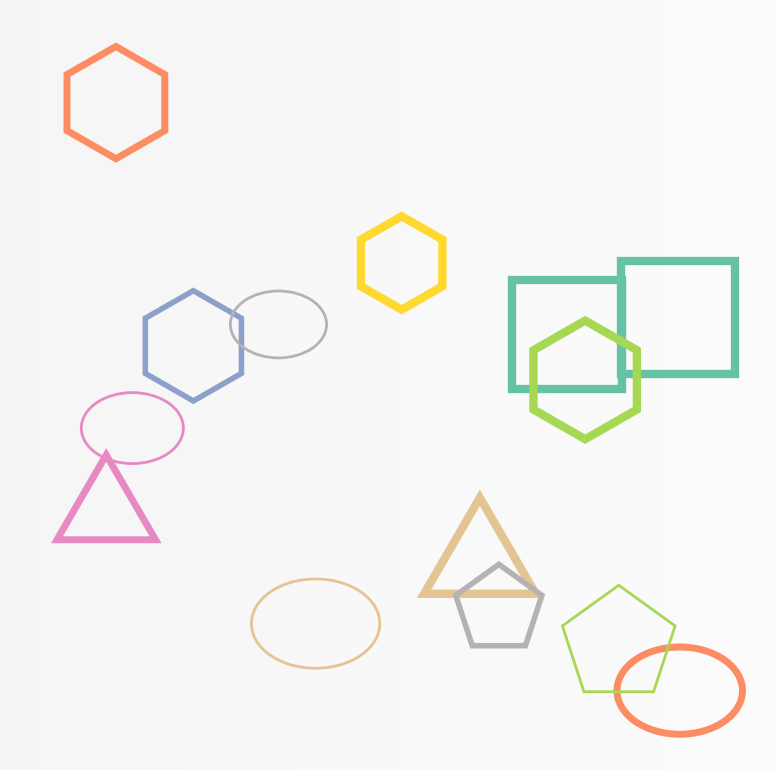[{"shape": "square", "thickness": 3, "radius": 0.37, "center": [0.874, 0.588]}, {"shape": "square", "thickness": 3, "radius": 0.35, "center": [0.731, 0.565]}, {"shape": "oval", "thickness": 2.5, "radius": 0.4, "center": [0.877, 0.103]}, {"shape": "hexagon", "thickness": 2.5, "radius": 0.36, "center": [0.15, 0.867]}, {"shape": "hexagon", "thickness": 2, "radius": 0.36, "center": [0.25, 0.551]}, {"shape": "triangle", "thickness": 2.5, "radius": 0.37, "center": [0.137, 0.336]}, {"shape": "oval", "thickness": 1, "radius": 0.33, "center": [0.171, 0.444]}, {"shape": "pentagon", "thickness": 1, "radius": 0.38, "center": [0.798, 0.164]}, {"shape": "hexagon", "thickness": 3, "radius": 0.39, "center": [0.755, 0.507]}, {"shape": "hexagon", "thickness": 3, "radius": 0.3, "center": [0.518, 0.659]}, {"shape": "oval", "thickness": 1, "radius": 0.41, "center": [0.407, 0.19]}, {"shape": "triangle", "thickness": 3, "radius": 0.42, "center": [0.619, 0.27]}, {"shape": "oval", "thickness": 1, "radius": 0.31, "center": [0.359, 0.579]}, {"shape": "pentagon", "thickness": 2, "radius": 0.29, "center": [0.644, 0.209]}]